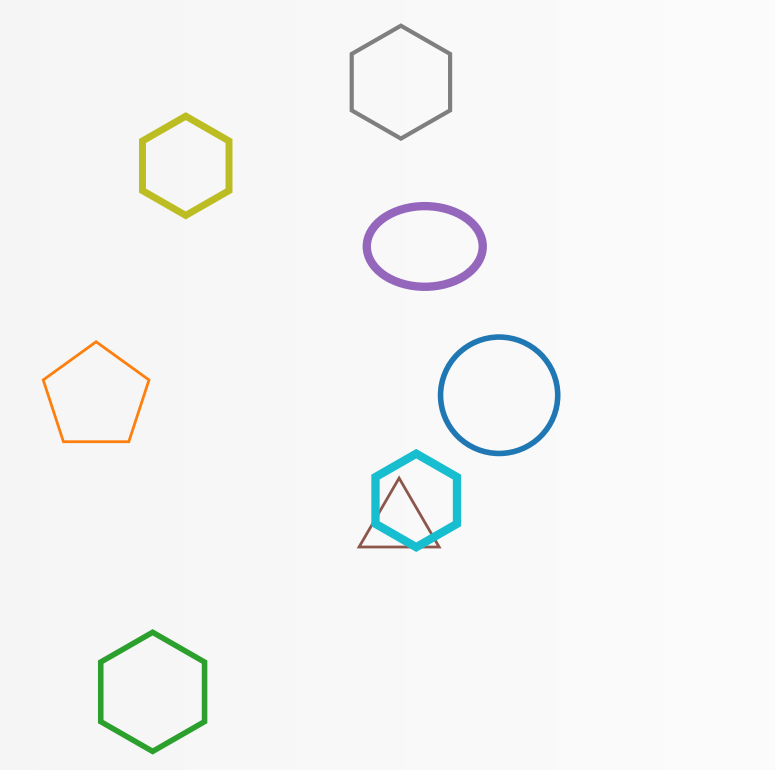[{"shape": "circle", "thickness": 2, "radius": 0.38, "center": [0.644, 0.487]}, {"shape": "pentagon", "thickness": 1, "radius": 0.36, "center": [0.124, 0.484]}, {"shape": "hexagon", "thickness": 2, "radius": 0.39, "center": [0.197, 0.101]}, {"shape": "oval", "thickness": 3, "radius": 0.37, "center": [0.548, 0.68]}, {"shape": "triangle", "thickness": 1, "radius": 0.3, "center": [0.515, 0.319]}, {"shape": "hexagon", "thickness": 1.5, "radius": 0.37, "center": [0.517, 0.893]}, {"shape": "hexagon", "thickness": 2.5, "radius": 0.32, "center": [0.24, 0.785]}, {"shape": "hexagon", "thickness": 3, "radius": 0.3, "center": [0.537, 0.35]}]